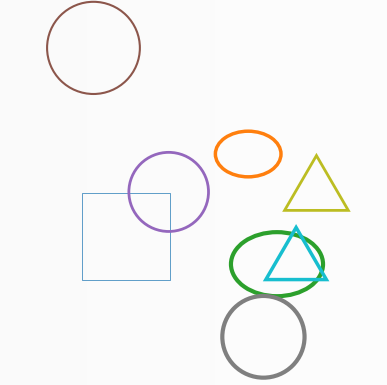[{"shape": "square", "thickness": 0.5, "radius": 0.57, "center": [0.326, 0.386]}, {"shape": "oval", "thickness": 2.5, "radius": 0.42, "center": [0.64, 0.6]}, {"shape": "oval", "thickness": 3, "radius": 0.59, "center": [0.715, 0.314]}, {"shape": "circle", "thickness": 2, "radius": 0.51, "center": [0.435, 0.502]}, {"shape": "circle", "thickness": 1.5, "radius": 0.6, "center": [0.241, 0.876]}, {"shape": "circle", "thickness": 3, "radius": 0.53, "center": [0.68, 0.125]}, {"shape": "triangle", "thickness": 2, "radius": 0.47, "center": [0.817, 0.501]}, {"shape": "triangle", "thickness": 2.5, "radius": 0.45, "center": [0.764, 0.319]}]